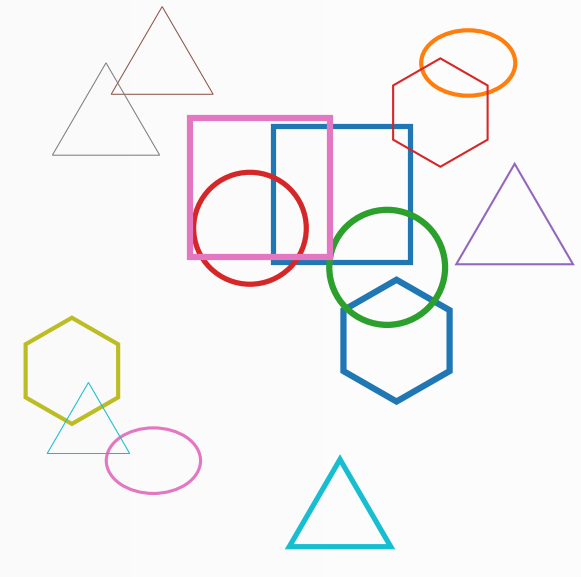[{"shape": "hexagon", "thickness": 3, "radius": 0.53, "center": [0.682, 0.409]}, {"shape": "square", "thickness": 2.5, "radius": 0.59, "center": [0.587, 0.663]}, {"shape": "oval", "thickness": 2, "radius": 0.4, "center": [0.806, 0.89]}, {"shape": "circle", "thickness": 3, "radius": 0.5, "center": [0.666, 0.536]}, {"shape": "hexagon", "thickness": 1, "radius": 0.47, "center": [0.758, 0.804]}, {"shape": "circle", "thickness": 2.5, "radius": 0.48, "center": [0.43, 0.604]}, {"shape": "triangle", "thickness": 1, "radius": 0.58, "center": [0.885, 0.6]}, {"shape": "triangle", "thickness": 0.5, "radius": 0.51, "center": [0.279, 0.887]}, {"shape": "oval", "thickness": 1.5, "radius": 0.41, "center": [0.264, 0.201]}, {"shape": "square", "thickness": 3, "radius": 0.6, "center": [0.447, 0.674]}, {"shape": "triangle", "thickness": 0.5, "radius": 0.53, "center": [0.182, 0.784]}, {"shape": "hexagon", "thickness": 2, "radius": 0.46, "center": [0.124, 0.357]}, {"shape": "triangle", "thickness": 2.5, "radius": 0.5, "center": [0.585, 0.103]}, {"shape": "triangle", "thickness": 0.5, "radius": 0.41, "center": [0.152, 0.255]}]